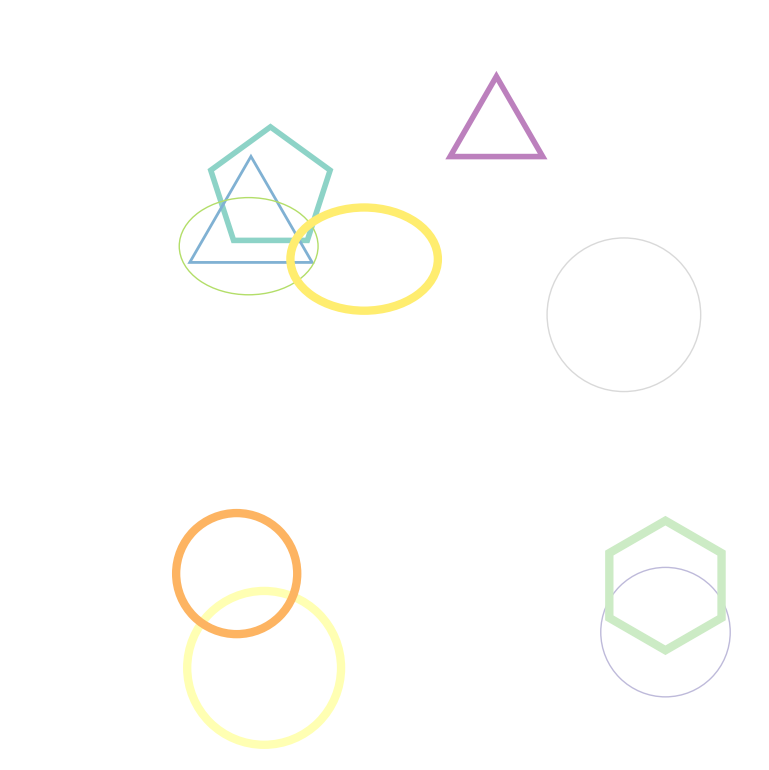[{"shape": "pentagon", "thickness": 2, "radius": 0.41, "center": [0.351, 0.754]}, {"shape": "circle", "thickness": 3, "radius": 0.5, "center": [0.343, 0.133]}, {"shape": "circle", "thickness": 0.5, "radius": 0.42, "center": [0.864, 0.179]}, {"shape": "triangle", "thickness": 1, "radius": 0.46, "center": [0.326, 0.705]}, {"shape": "circle", "thickness": 3, "radius": 0.39, "center": [0.307, 0.255]}, {"shape": "oval", "thickness": 0.5, "radius": 0.45, "center": [0.323, 0.68]}, {"shape": "circle", "thickness": 0.5, "radius": 0.5, "center": [0.81, 0.591]}, {"shape": "triangle", "thickness": 2, "radius": 0.35, "center": [0.645, 0.831]}, {"shape": "hexagon", "thickness": 3, "radius": 0.42, "center": [0.864, 0.24]}, {"shape": "oval", "thickness": 3, "radius": 0.48, "center": [0.473, 0.664]}]